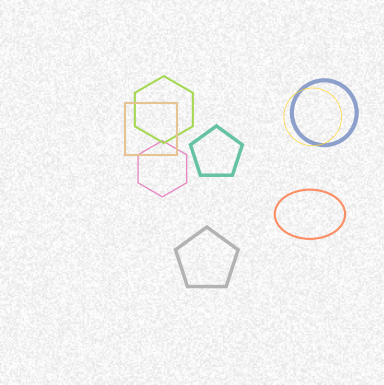[{"shape": "pentagon", "thickness": 2.5, "radius": 0.35, "center": [0.562, 0.602]}, {"shape": "oval", "thickness": 1.5, "radius": 0.46, "center": [0.805, 0.443]}, {"shape": "circle", "thickness": 3, "radius": 0.42, "center": [0.842, 0.707]}, {"shape": "hexagon", "thickness": 1, "radius": 0.36, "center": [0.422, 0.562]}, {"shape": "hexagon", "thickness": 1.5, "radius": 0.43, "center": [0.426, 0.715]}, {"shape": "circle", "thickness": 0.5, "radius": 0.38, "center": [0.812, 0.696]}, {"shape": "square", "thickness": 1.5, "radius": 0.34, "center": [0.392, 0.664]}, {"shape": "pentagon", "thickness": 2.5, "radius": 0.43, "center": [0.537, 0.325]}]